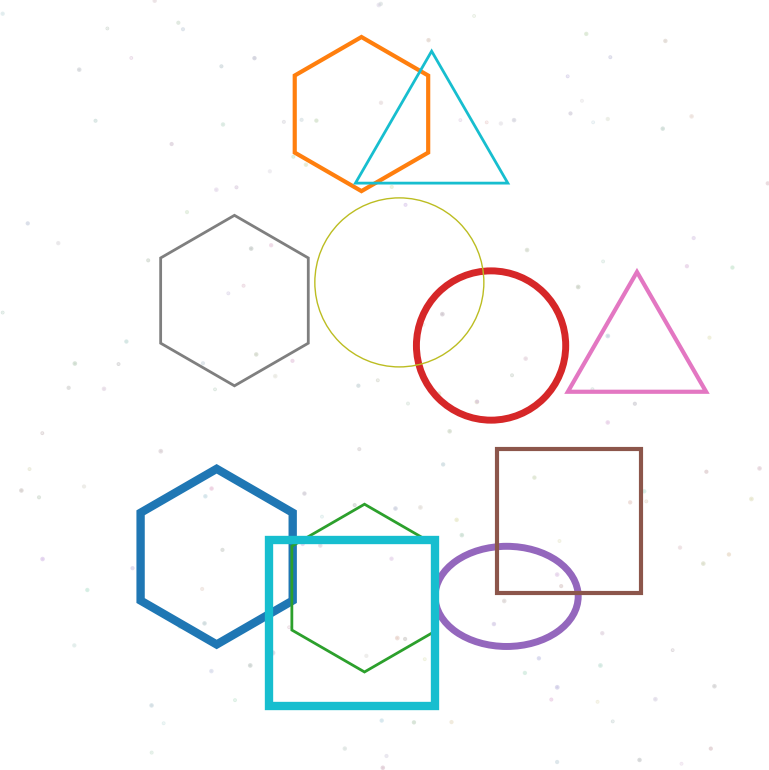[{"shape": "hexagon", "thickness": 3, "radius": 0.57, "center": [0.281, 0.277]}, {"shape": "hexagon", "thickness": 1.5, "radius": 0.5, "center": [0.469, 0.852]}, {"shape": "hexagon", "thickness": 1, "radius": 0.54, "center": [0.473, 0.236]}, {"shape": "circle", "thickness": 2.5, "radius": 0.48, "center": [0.638, 0.551]}, {"shape": "oval", "thickness": 2.5, "radius": 0.46, "center": [0.658, 0.225]}, {"shape": "square", "thickness": 1.5, "radius": 0.47, "center": [0.739, 0.323]}, {"shape": "triangle", "thickness": 1.5, "radius": 0.52, "center": [0.827, 0.543]}, {"shape": "hexagon", "thickness": 1, "radius": 0.55, "center": [0.304, 0.61]}, {"shape": "circle", "thickness": 0.5, "radius": 0.55, "center": [0.519, 0.633]}, {"shape": "square", "thickness": 3, "radius": 0.54, "center": [0.457, 0.191]}, {"shape": "triangle", "thickness": 1, "radius": 0.57, "center": [0.561, 0.819]}]